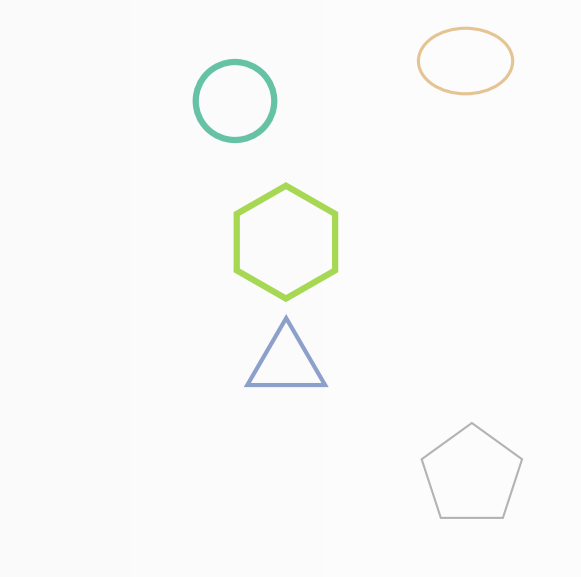[{"shape": "circle", "thickness": 3, "radius": 0.34, "center": [0.404, 0.824]}, {"shape": "triangle", "thickness": 2, "radius": 0.39, "center": [0.492, 0.371]}, {"shape": "hexagon", "thickness": 3, "radius": 0.49, "center": [0.492, 0.58]}, {"shape": "oval", "thickness": 1.5, "radius": 0.41, "center": [0.801, 0.893]}, {"shape": "pentagon", "thickness": 1, "radius": 0.45, "center": [0.812, 0.176]}]